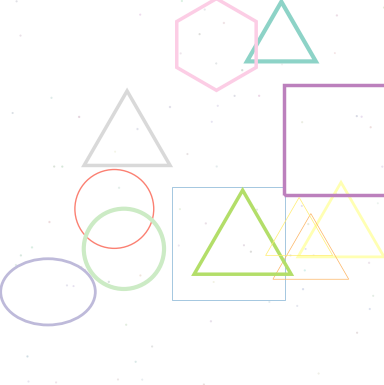[{"shape": "triangle", "thickness": 3, "radius": 0.52, "center": [0.731, 0.892]}, {"shape": "triangle", "thickness": 2, "radius": 0.64, "center": [0.886, 0.397]}, {"shape": "oval", "thickness": 2, "radius": 0.61, "center": [0.125, 0.242]}, {"shape": "circle", "thickness": 1, "radius": 0.51, "center": [0.297, 0.457]}, {"shape": "square", "thickness": 0.5, "radius": 0.73, "center": [0.594, 0.367]}, {"shape": "triangle", "thickness": 0.5, "radius": 0.57, "center": [0.807, 0.332]}, {"shape": "triangle", "thickness": 2.5, "radius": 0.73, "center": [0.63, 0.361]}, {"shape": "hexagon", "thickness": 2.5, "radius": 0.6, "center": [0.562, 0.884]}, {"shape": "triangle", "thickness": 2.5, "radius": 0.65, "center": [0.33, 0.635]}, {"shape": "square", "thickness": 2.5, "radius": 0.71, "center": [0.881, 0.636]}, {"shape": "circle", "thickness": 3, "radius": 0.52, "center": [0.322, 0.354]}, {"shape": "triangle", "thickness": 0.5, "radius": 0.5, "center": [0.777, 0.387]}]